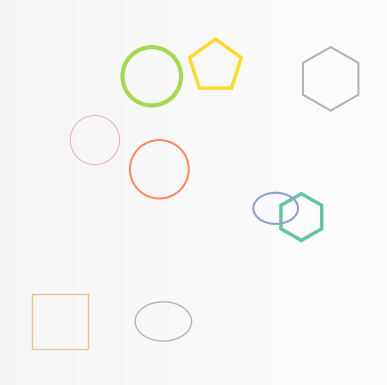[{"shape": "hexagon", "thickness": 2.5, "radius": 0.3, "center": [0.778, 0.436]}, {"shape": "circle", "thickness": 1.5, "radius": 0.38, "center": [0.411, 0.56]}, {"shape": "oval", "thickness": 1.5, "radius": 0.29, "center": [0.711, 0.459]}, {"shape": "circle", "thickness": 0.5, "radius": 0.32, "center": [0.245, 0.636]}, {"shape": "circle", "thickness": 3, "radius": 0.38, "center": [0.392, 0.802]}, {"shape": "pentagon", "thickness": 2.5, "radius": 0.35, "center": [0.556, 0.828]}, {"shape": "square", "thickness": 1, "radius": 0.36, "center": [0.155, 0.165]}, {"shape": "hexagon", "thickness": 1.5, "radius": 0.41, "center": [0.853, 0.795]}, {"shape": "oval", "thickness": 1, "radius": 0.36, "center": [0.422, 0.165]}]